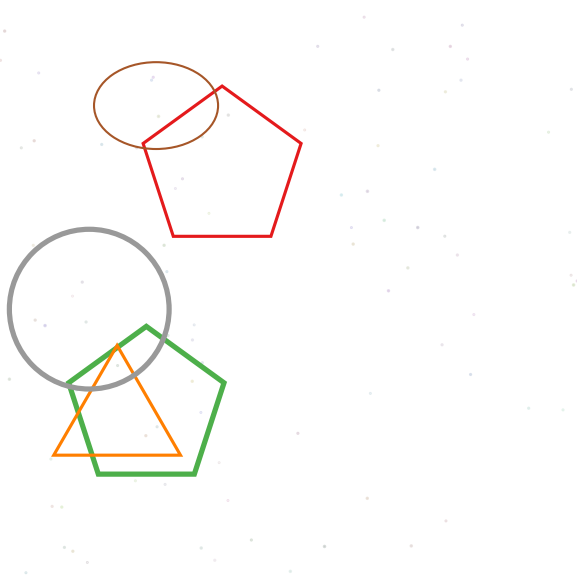[{"shape": "pentagon", "thickness": 1.5, "radius": 0.72, "center": [0.385, 0.706]}, {"shape": "pentagon", "thickness": 2.5, "radius": 0.71, "center": [0.253, 0.293]}, {"shape": "triangle", "thickness": 1.5, "radius": 0.63, "center": [0.203, 0.274]}, {"shape": "oval", "thickness": 1, "radius": 0.54, "center": [0.27, 0.816]}, {"shape": "circle", "thickness": 2.5, "radius": 0.69, "center": [0.155, 0.464]}]